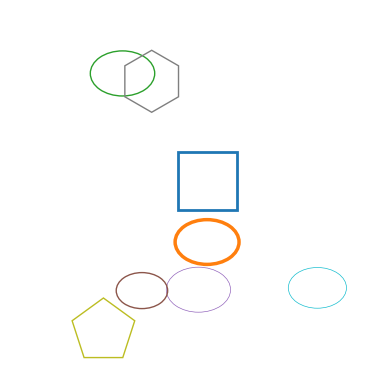[{"shape": "square", "thickness": 2, "radius": 0.38, "center": [0.54, 0.53]}, {"shape": "oval", "thickness": 2.5, "radius": 0.42, "center": [0.538, 0.371]}, {"shape": "oval", "thickness": 1, "radius": 0.42, "center": [0.318, 0.809]}, {"shape": "oval", "thickness": 0.5, "radius": 0.42, "center": [0.515, 0.248]}, {"shape": "oval", "thickness": 1, "radius": 0.33, "center": [0.369, 0.245]}, {"shape": "hexagon", "thickness": 1, "radius": 0.4, "center": [0.394, 0.789]}, {"shape": "pentagon", "thickness": 1, "radius": 0.43, "center": [0.269, 0.14]}, {"shape": "oval", "thickness": 0.5, "radius": 0.38, "center": [0.824, 0.252]}]